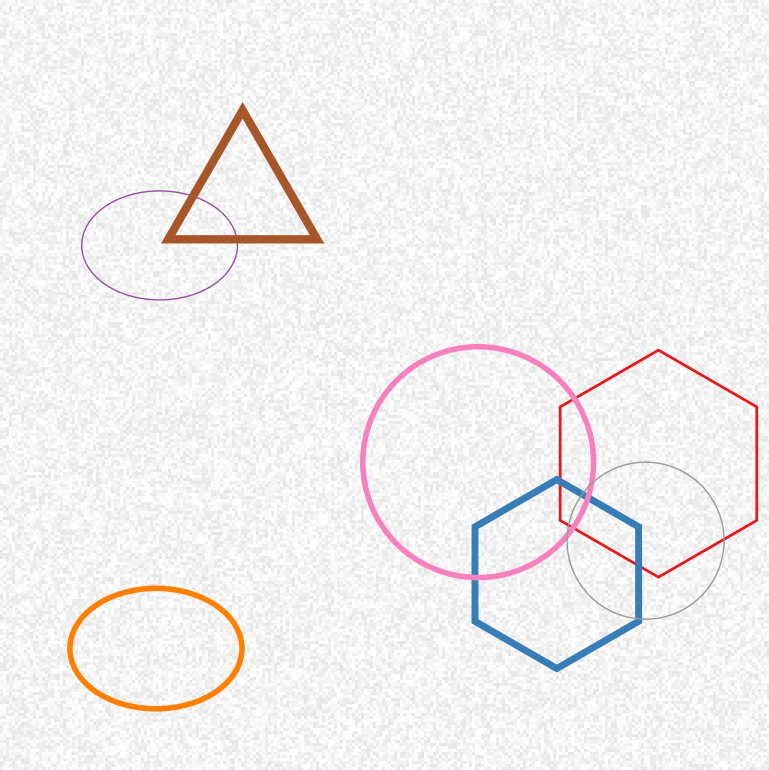[{"shape": "hexagon", "thickness": 1, "radius": 0.74, "center": [0.855, 0.398]}, {"shape": "hexagon", "thickness": 2.5, "radius": 0.61, "center": [0.723, 0.254]}, {"shape": "oval", "thickness": 0.5, "radius": 0.51, "center": [0.207, 0.681]}, {"shape": "oval", "thickness": 2, "radius": 0.56, "center": [0.203, 0.158]}, {"shape": "triangle", "thickness": 3, "radius": 0.56, "center": [0.315, 0.745]}, {"shape": "circle", "thickness": 2, "radius": 0.75, "center": [0.621, 0.4]}, {"shape": "circle", "thickness": 0.5, "radius": 0.51, "center": [0.838, 0.298]}]